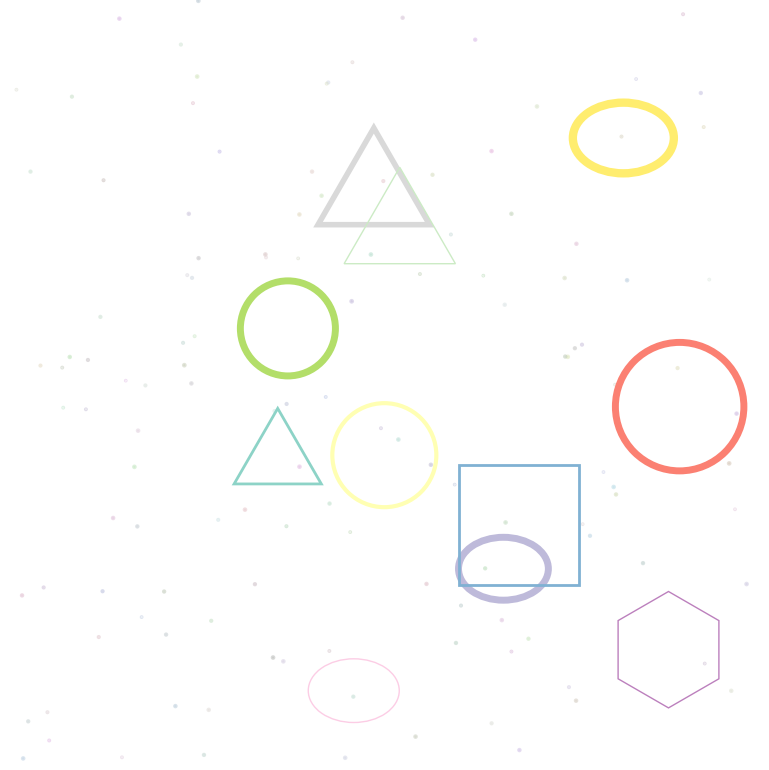[{"shape": "triangle", "thickness": 1, "radius": 0.33, "center": [0.361, 0.404]}, {"shape": "circle", "thickness": 1.5, "radius": 0.34, "center": [0.499, 0.409]}, {"shape": "oval", "thickness": 2.5, "radius": 0.29, "center": [0.654, 0.261]}, {"shape": "circle", "thickness": 2.5, "radius": 0.42, "center": [0.883, 0.472]}, {"shape": "square", "thickness": 1, "radius": 0.39, "center": [0.674, 0.318]}, {"shape": "circle", "thickness": 2.5, "radius": 0.31, "center": [0.374, 0.574]}, {"shape": "oval", "thickness": 0.5, "radius": 0.3, "center": [0.459, 0.103]}, {"shape": "triangle", "thickness": 2, "radius": 0.42, "center": [0.485, 0.75]}, {"shape": "hexagon", "thickness": 0.5, "radius": 0.38, "center": [0.868, 0.156]}, {"shape": "triangle", "thickness": 0.5, "radius": 0.42, "center": [0.519, 0.699]}, {"shape": "oval", "thickness": 3, "radius": 0.33, "center": [0.81, 0.821]}]